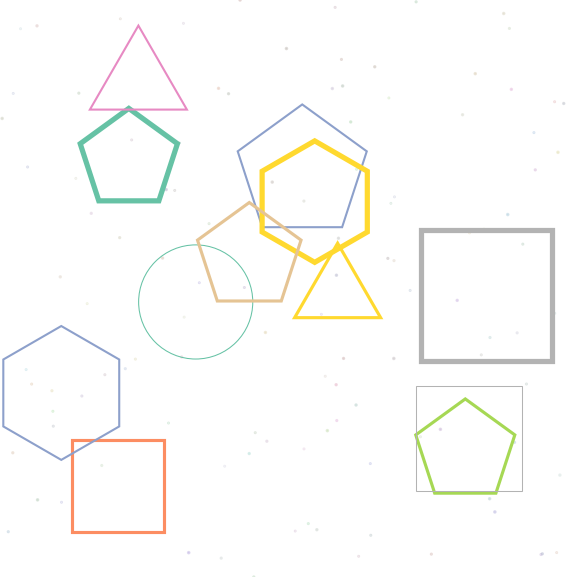[{"shape": "circle", "thickness": 0.5, "radius": 0.49, "center": [0.339, 0.476]}, {"shape": "pentagon", "thickness": 2.5, "radius": 0.44, "center": [0.223, 0.723]}, {"shape": "square", "thickness": 1.5, "radius": 0.4, "center": [0.205, 0.158]}, {"shape": "hexagon", "thickness": 1, "radius": 0.58, "center": [0.106, 0.319]}, {"shape": "pentagon", "thickness": 1, "radius": 0.59, "center": [0.523, 0.701]}, {"shape": "triangle", "thickness": 1, "radius": 0.48, "center": [0.24, 0.858]}, {"shape": "pentagon", "thickness": 1.5, "radius": 0.45, "center": [0.806, 0.218]}, {"shape": "triangle", "thickness": 1.5, "radius": 0.43, "center": [0.585, 0.492]}, {"shape": "hexagon", "thickness": 2.5, "radius": 0.53, "center": [0.545, 0.65]}, {"shape": "pentagon", "thickness": 1.5, "radius": 0.47, "center": [0.432, 0.554]}, {"shape": "square", "thickness": 2.5, "radius": 0.57, "center": [0.843, 0.488]}, {"shape": "square", "thickness": 0.5, "radius": 0.46, "center": [0.812, 0.24]}]